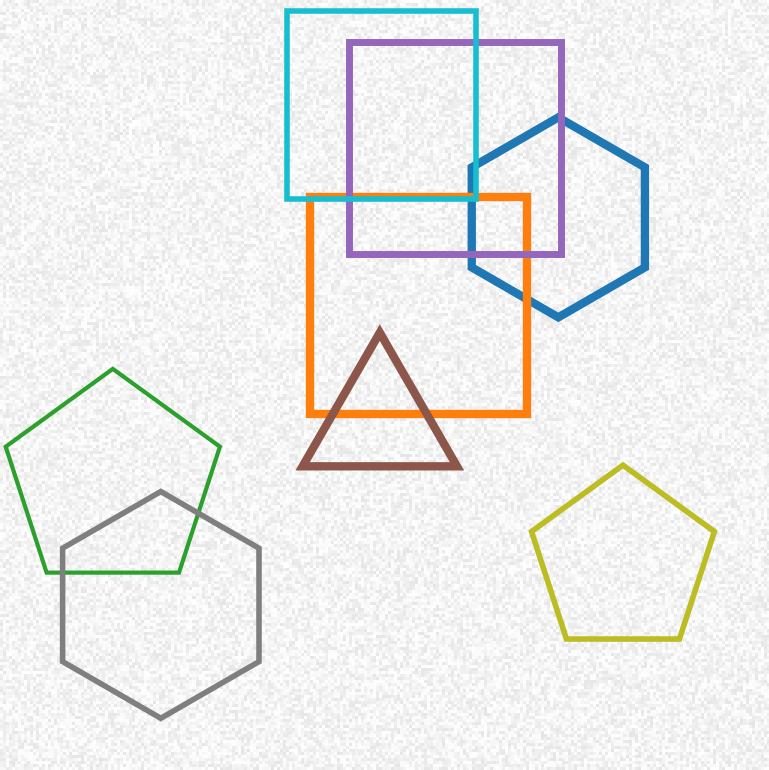[{"shape": "hexagon", "thickness": 3, "radius": 0.65, "center": [0.725, 0.718]}, {"shape": "square", "thickness": 3, "radius": 0.7, "center": [0.544, 0.603]}, {"shape": "pentagon", "thickness": 1.5, "radius": 0.73, "center": [0.146, 0.375]}, {"shape": "square", "thickness": 2.5, "radius": 0.69, "center": [0.591, 0.808]}, {"shape": "triangle", "thickness": 3, "radius": 0.58, "center": [0.493, 0.452]}, {"shape": "hexagon", "thickness": 2, "radius": 0.74, "center": [0.209, 0.214]}, {"shape": "pentagon", "thickness": 2, "radius": 0.62, "center": [0.809, 0.271]}, {"shape": "square", "thickness": 2, "radius": 0.61, "center": [0.495, 0.864]}]